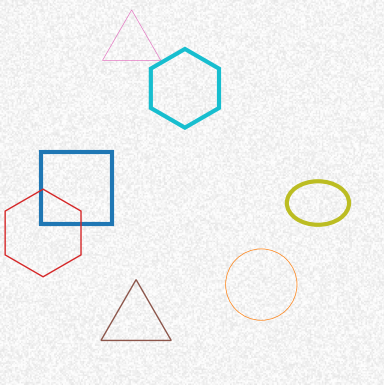[{"shape": "square", "thickness": 3, "radius": 0.46, "center": [0.198, 0.512]}, {"shape": "circle", "thickness": 0.5, "radius": 0.46, "center": [0.679, 0.261]}, {"shape": "hexagon", "thickness": 1, "radius": 0.57, "center": [0.112, 0.395]}, {"shape": "triangle", "thickness": 1, "radius": 0.53, "center": [0.354, 0.168]}, {"shape": "triangle", "thickness": 0.5, "radius": 0.44, "center": [0.342, 0.887]}, {"shape": "oval", "thickness": 3, "radius": 0.4, "center": [0.826, 0.473]}, {"shape": "hexagon", "thickness": 3, "radius": 0.51, "center": [0.48, 0.771]}]